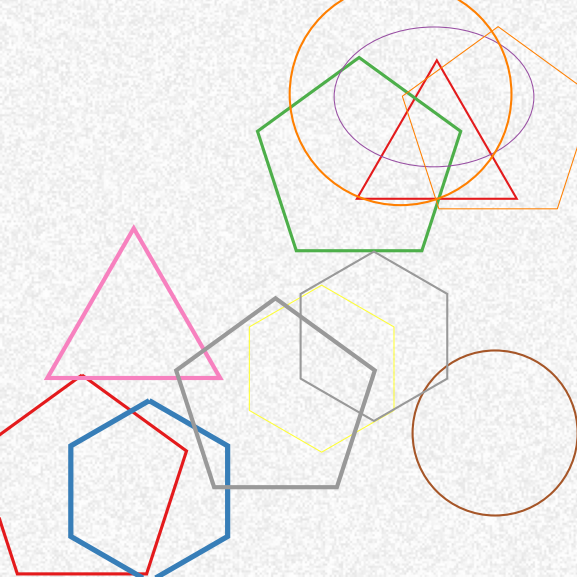[{"shape": "pentagon", "thickness": 1.5, "radius": 0.95, "center": [0.142, 0.159]}, {"shape": "triangle", "thickness": 1, "radius": 0.8, "center": [0.756, 0.735]}, {"shape": "hexagon", "thickness": 2.5, "radius": 0.78, "center": [0.258, 0.149]}, {"shape": "pentagon", "thickness": 1.5, "radius": 0.92, "center": [0.622, 0.715]}, {"shape": "oval", "thickness": 0.5, "radius": 0.86, "center": [0.752, 0.831]}, {"shape": "pentagon", "thickness": 0.5, "radius": 0.87, "center": [0.863, 0.779]}, {"shape": "circle", "thickness": 1, "radius": 0.96, "center": [0.694, 0.836]}, {"shape": "hexagon", "thickness": 0.5, "radius": 0.72, "center": [0.557, 0.361]}, {"shape": "circle", "thickness": 1, "radius": 0.71, "center": [0.857, 0.249]}, {"shape": "triangle", "thickness": 2, "radius": 0.86, "center": [0.232, 0.431]}, {"shape": "pentagon", "thickness": 2, "radius": 0.9, "center": [0.477, 0.302]}, {"shape": "hexagon", "thickness": 1, "radius": 0.73, "center": [0.647, 0.417]}]